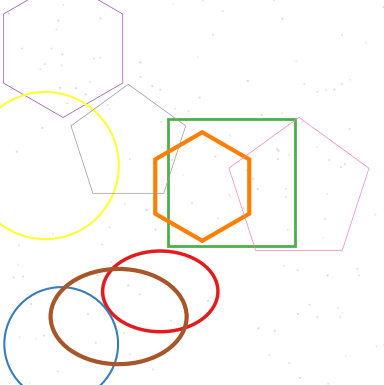[{"shape": "oval", "thickness": 2.5, "radius": 0.75, "center": [0.416, 0.243]}, {"shape": "circle", "thickness": 1.5, "radius": 0.74, "center": [0.159, 0.106]}, {"shape": "square", "thickness": 2, "radius": 0.83, "center": [0.602, 0.525]}, {"shape": "hexagon", "thickness": 0.5, "radius": 0.9, "center": [0.164, 0.874]}, {"shape": "hexagon", "thickness": 3, "radius": 0.7, "center": [0.525, 0.515]}, {"shape": "circle", "thickness": 1.5, "radius": 0.96, "center": [0.117, 0.57]}, {"shape": "oval", "thickness": 3, "radius": 0.88, "center": [0.308, 0.178]}, {"shape": "pentagon", "thickness": 0.5, "radius": 0.96, "center": [0.777, 0.504]}, {"shape": "pentagon", "thickness": 0.5, "radius": 0.78, "center": [0.333, 0.625]}]